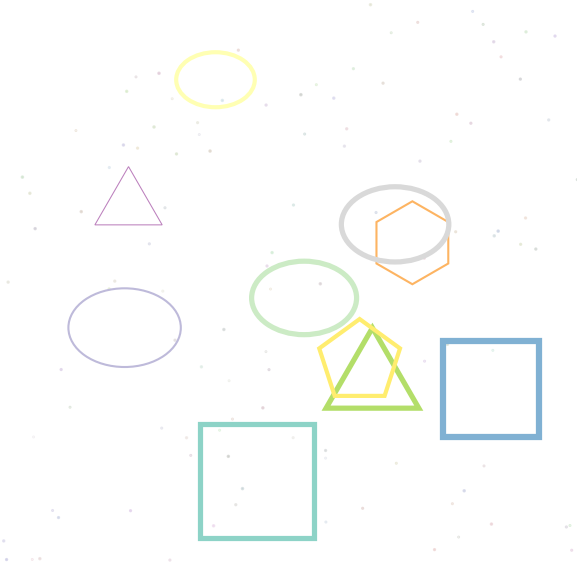[{"shape": "square", "thickness": 2.5, "radius": 0.49, "center": [0.445, 0.166]}, {"shape": "oval", "thickness": 2, "radius": 0.34, "center": [0.373, 0.861]}, {"shape": "oval", "thickness": 1, "radius": 0.49, "center": [0.216, 0.432]}, {"shape": "square", "thickness": 3, "radius": 0.42, "center": [0.85, 0.325]}, {"shape": "hexagon", "thickness": 1, "radius": 0.36, "center": [0.714, 0.579]}, {"shape": "triangle", "thickness": 2.5, "radius": 0.46, "center": [0.645, 0.339]}, {"shape": "oval", "thickness": 2.5, "radius": 0.47, "center": [0.684, 0.611]}, {"shape": "triangle", "thickness": 0.5, "radius": 0.34, "center": [0.223, 0.643]}, {"shape": "oval", "thickness": 2.5, "radius": 0.45, "center": [0.527, 0.483]}, {"shape": "pentagon", "thickness": 2, "radius": 0.37, "center": [0.623, 0.373]}]